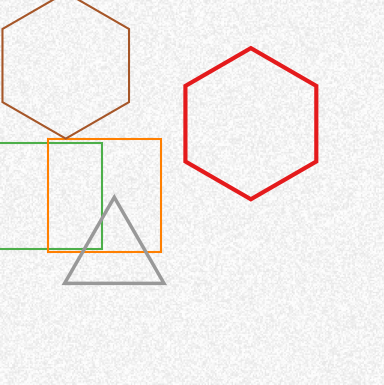[{"shape": "hexagon", "thickness": 3, "radius": 0.98, "center": [0.652, 0.679]}, {"shape": "square", "thickness": 1.5, "radius": 0.69, "center": [0.127, 0.491]}, {"shape": "square", "thickness": 1.5, "radius": 0.73, "center": [0.271, 0.492]}, {"shape": "hexagon", "thickness": 1.5, "radius": 0.95, "center": [0.171, 0.83]}, {"shape": "triangle", "thickness": 2.5, "radius": 0.75, "center": [0.297, 0.339]}]